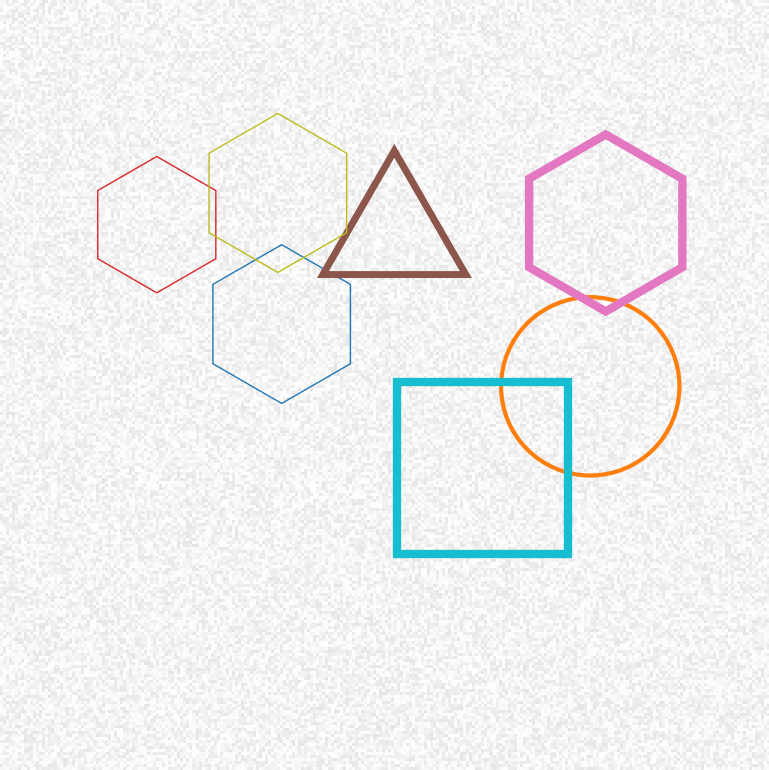[{"shape": "hexagon", "thickness": 0.5, "radius": 0.52, "center": [0.366, 0.579]}, {"shape": "circle", "thickness": 1.5, "radius": 0.58, "center": [0.767, 0.498]}, {"shape": "hexagon", "thickness": 0.5, "radius": 0.44, "center": [0.204, 0.708]}, {"shape": "triangle", "thickness": 2.5, "radius": 0.54, "center": [0.512, 0.697]}, {"shape": "hexagon", "thickness": 3, "radius": 0.57, "center": [0.787, 0.71]}, {"shape": "hexagon", "thickness": 0.5, "radius": 0.52, "center": [0.361, 0.749]}, {"shape": "square", "thickness": 3, "radius": 0.56, "center": [0.627, 0.392]}]